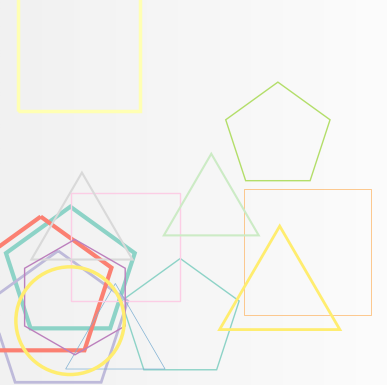[{"shape": "pentagon", "thickness": 1, "radius": 0.8, "center": [0.465, 0.169]}, {"shape": "pentagon", "thickness": 3, "radius": 0.87, "center": [0.182, 0.288]}, {"shape": "square", "thickness": 2.5, "radius": 0.79, "center": [0.204, 0.87]}, {"shape": "pentagon", "thickness": 2, "radius": 0.94, "center": [0.15, 0.16]}, {"shape": "pentagon", "thickness": 3, "radius": 0.96, "center": [0.105, 0.245]}, {"shape": "triangle", "thickness": 0.5, "radius": 0.74, "center": [0.298, 0.116]}, {"shape": "square", "thickness": 0.5, "radius": 0.82, "center": [0.793, 0.345]}, {"shape": "pentagon", "thickness": 1, "radius": 0.71, "center": [0.717, 0.645]}, {"shape": "square", "thickness": 1, "radius": 0.7, "center": [0.324, 0.358]}, {"shape": "triangle", "thickness": 1.5, "radius": 0.75, "center": [0.211, 0.401]}, {"shape": "hexagon", "thickness": 1, "radius": 0.75, "center": [0.193, 0.228]}, {"shape": "triangle", "thickness": 1.5, "radius": 0.71, "center": [0.545, 0.459]}, {"shape": "triangle", "thickness": 2, "radius": 0.9, "center": [0.722, 0.234]}, {"shape": "circle", "thickness": 2.5, "radius": 0.7, "center": [0.181, 0.167]}]